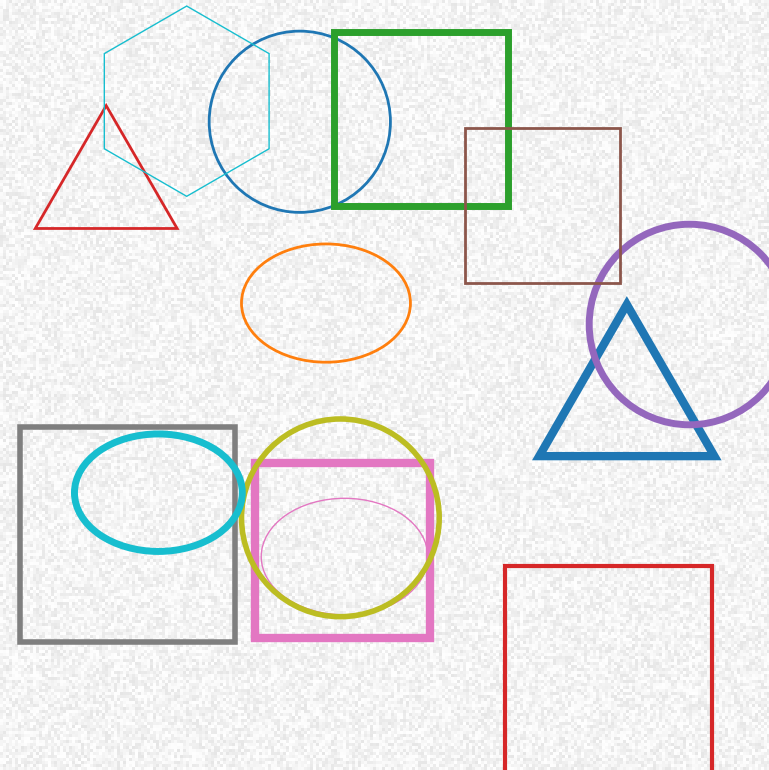[{"shape": "circle", "thickness": 1, "radius": 0.59, "center": [0.389, 0.842]}, {"shape": "triangle", "thickness": 3, "radius": 0.66, "center": [0.814, 0.473]}, {"shape": "oval", "thickness": 1, "radius": 0.55, "center": [0.423, 0.606]}, {"shape": "square", "thickness": 2.5, "radius": 0.57, "center": [0.546, 0.846]}, {"shape": "triangle", "thickness": 1, "radius": 0.53, "center": [0.138, 0.756]}, {"shape": "square", "thickness": 1.5, "radius": 0.67, "center": [0.79, 0.13]}, {"shape": "circle", "thickness": 2.5, "radius": 0.65, "center": [0.895, 0.579]}, {"shape": "square", "thickness": 1, "radius": 0.5, "center": [0.704, 0.733]}, {"shape": "oval", "thickness": 0.5, "radius": 0.54, "center": [0.447, 0.277]}, {"shape": "square", "thickness": 3, "radius": 0.57, "center": [0.445, 0.285]}, {"shape": "square", "thickness": 2, "radius": 0.7, "center": [0.166, 0.305]}, {"shape": "circle", "thickness": 2, "radius": 0.64, "center": [0.442, 0.327]}, {"shape": "hexagon", "thickness": 0.5, "radius": 0.62, "center": [0.242, 0.869]}, {"shape": "oval", "thickness": 2.5, "radius": 0.54, "center": [0.206, 0.36]}]